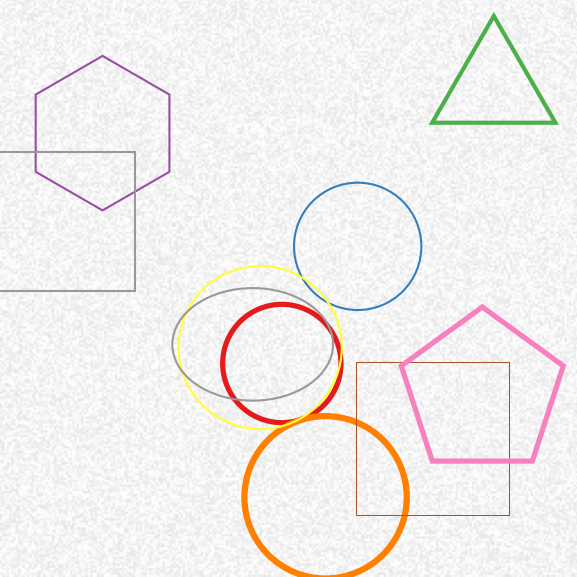[{"shape": "circle", "thickness": 2.5, "radius": 0.51, "center": [0.488, 0.37]}, {"shape": "circle", "thickness": 1, "radius": 0.55, "center": [0.619, 0.573]}, {"shape": "triangle", "thickness": 2, "radius": 0.62, "center": [0.855, 0.848]}, {"shape": "hexagon", "thickness": 1, "radius": 0.67, "center": [0.178, 0.769]}, {"shape": "circle", "thickness": 3, "radius": 0.7, "center": [0.564, 0.138]}, {"shape": "circle", "thickness": 1, "radius": 0.71, "center": [0.451, 0.397]}, {"shape": "square", "thickness": 0.5, "radius": 0.66, "center": [0.749, 0.24]}, {"shape": "pentagon", "thickness": 2.5, "radius": 0.74, "center": [0.835, 0.32]}, {"shape": "square", "thickness": 1, "radius": 0.6, "center": [0.113, 0.616]}, {"shape": "oval", "thickness": 1, "radius": 0.7, "center": [0.438, 0.403]}]